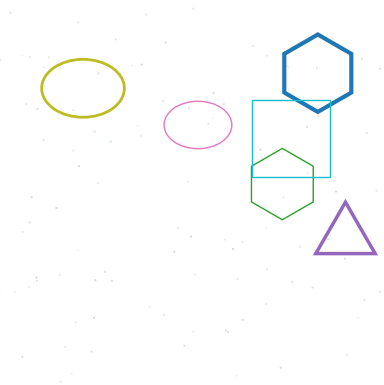[{"shape": "hexagon", "thickness": 3, "radius": 0.5, "center": [0.825, 0.81]}, {"shape": "hexagon", "thickness": 1, "radius": 0.46, "center": [0.733, 0.522]}, {"shape": "triangle", "thickness": 2.5, "radius": 0.45, "center": [0.897, 0.386]}, {"shape": "oval", "thickness": 1, "radius": 0.44, "center": [0.514, 0.675]}, {"shape": "oval", "thickness": 2, "radius": 0.54, "center": [0.216, 0.771]}, {"shape": "square", "thickness": 1, "radius": 0.5, "center": [0.756, 0.641]}]